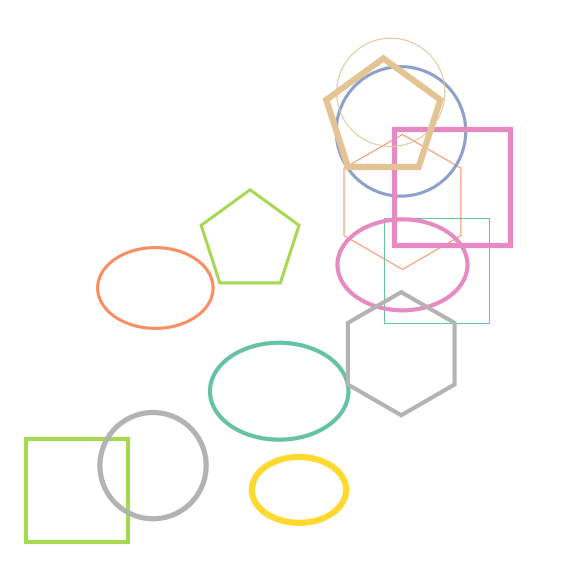[{"shape": "square", "thickness": 0.5, "radius": 0.45, "center": [0.755, 0.531]}, {"shape": "oval", "thickness": 2, "radius": 0.6, "center": [0.483, 0.322]}, {"shape": "hexagon", "thickness": 0.5, "radius": 0.58, "center": [0.697, 0.65]}, {"shape": "oval", "thickness": 1.5, "radius": 0.5, "center": [0.269, 0.5]}, {"shape": "circle", "thickness": 1.5, "radius": 0.56, "center": [0.694, 0.772]}, {"shape": "square", "thickness": 2.5, "radius": 0.51, "center": [0.783, 0.675]}, {"shape": "oval", "thickness": 2, "radius": 0.56, "center": [0.697, 0.541]}, {"shape": "pentagon", "thickness": 1.5, "radius": 0.45, "center": [0.433, 0.581]}, {"shape": "square", "thickness": 2, "radius": 0.44, "center": [0.133, 0.15]}, {"shape": "oval", "thickness": 3, "radius": 0.41, "center": [0.518, 0.151]}, {"shape": "pentagon", "thickness": 3, "radius": 0.52, "center": [0.664, 0.794]}, {"shape": "circle", "thickness": 0.5, "radius": 0.47, "center": [0.677, 0.839]}, {"shape": "circle", "thickness": 2.5, "radius": 0.46, "center": [0.265, 0.193]}, {"shape": "hexagon", "thickness": 2, "radius": 0.53, "center": [0.695, 0.387]}]